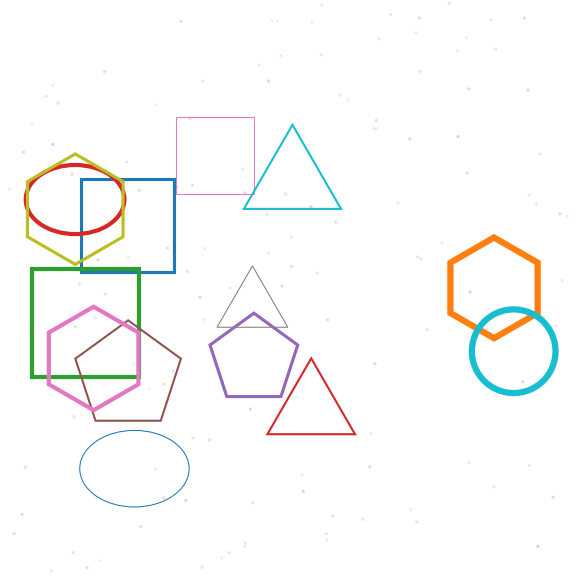[{"shape": "square", "thickness": 1.5, "radius": 0.4, "center": [0.221, 0.609]}, {"shape": "oval", "thickness": 0.5, "radius": 0.47, "center": [0.233, 0.188]}, {"shape": "hexagon", "thickness": 3, "radius": 0.44, "center": [0.855, 0.501]}, {"shape": "square", "thickness": 2, "radius": 0.46, "center": [0.148, 0.44]}, {"shape": "triangle", "thickness": 1, "radius": 0.44, "center": [0.539, 0.291]}, {"shape": "oval", "thickness": 2, "radius": 0.43, "center": [0.13, 0.654]}, {"shape": "pentagon", "thickness": 1.5, "radius": 0.4, "center": [0.44, 0.377]}, {"shape": "pentagon", "thickness": 1, "radius": 0.48, "center": [0.222, 0.348]}, {"shape": "square", "thickness": 0.5, "radius": 0.33, "center": [0.372, 0.73]}, {"shape": "hexagon", "thickness": 2, "radius": 0.45, "center": [0.162, 0.378]}, {"shape": "triangle", "thickness": 0.5, "radius": 0.35, "center": [0.437, 0.468]}, {"shape": "hexagon", "thickness": 1.5, "radius": 0.48, "center": [0.13, 0.637]}, {"shape": "circle", "thickness": 3, "radius": 0.36, "center": [0.89, 0.391]}, {"shape": "triangle", "thickness": 1, "radius": 0.49, "center": [0.506, 0.686]}]